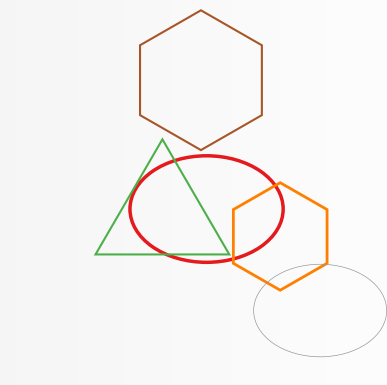[{"shape": "oval", "thickness": 2.5, "radius": 0.99, "center": [0.533, 0.457]}, {"shape": "triangle", "thickness": 1.5, "radius": 1.0, "center": [0.419, 0.439]}, {"shape": "hexagon", "thickness": 2, "radius": 0.7, "center": [0.723, 0.386]}, {"shape": "hexagon", "thickness": 1.5, "radius": 0.91, "center": [0.519, 0.792]}, {"shape": "oval", "thickness": 0.5, "radius": 0.86, "center": [0.826, 0.193]}]